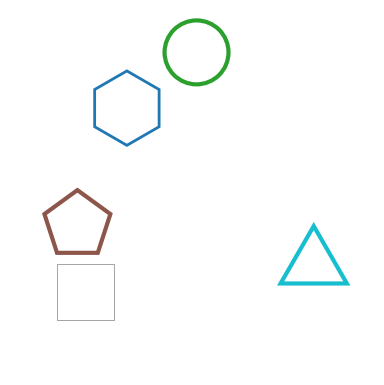[{"shape": "hexagon", "thickness": 2, "radius": 0.48, "center": [0.33, 0.719]}, {"shape": "circle", "thickness": 3, "radius": 0.42, "center": [0.51, 0.864]}, {"shape": "pentagon", "thickness": 3, "radius": 0.45, "center": [0.201, 0.416]}, {"shape": "square", "thickness": 0.5, "radius": 0.37, "center": [0.223, 0.241]}, {"shape": "triangle", "thickness": 3, "radius": 0.5, "center": [0.815, 0.313]}]